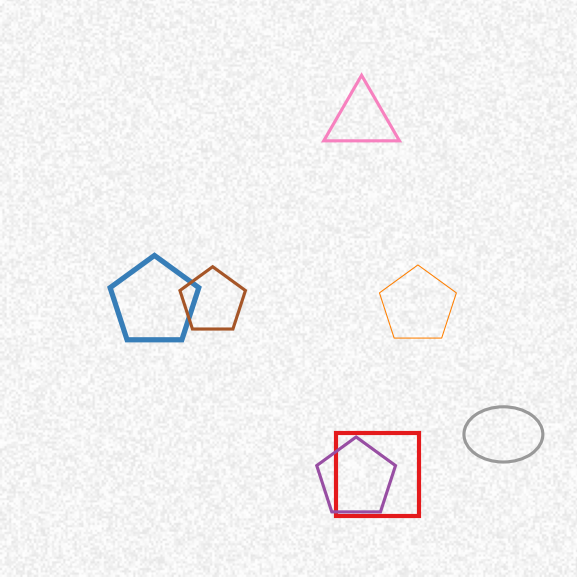[{"shape": "square", "thickness": 2, "radius": 0.36, "center": [0.653, 0.178]}, {"shape": "pentagon", "thickness": 2.5, "radius": 0.4, "center": [0.267, 0.476]}, {"shape": "pentagon", "thickness": 1.5, "radius": 0.36, "center": [0.617, 0.171]}, {"shape": "pentagon", "thickness": 0.5, "radius": 0.35, "center": [0.724, 0.47]}, {"shape": "pentagon", "thickness": 1.5, "radius": 0.3, "center": [0.368, 0.478]}, {"shape": "triangle", "thickness": 1.5, "radius": 0.38, "center": [0.626, 0.793]}, {"shape": "oval", "thickness": 1.5, "radius": 0.34, "center": [0.872, 0.247]}]